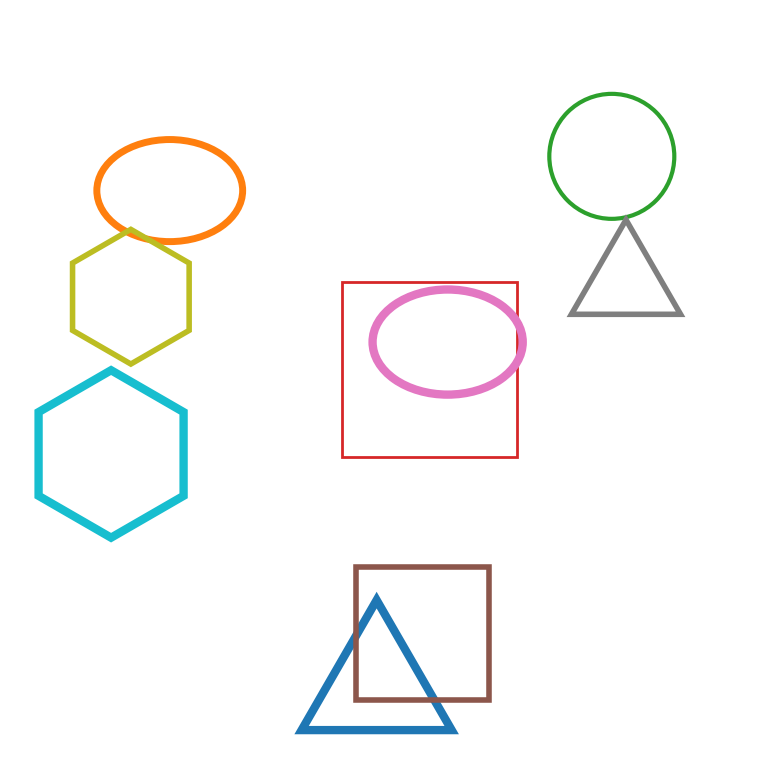[{"shape": "triangle", "thickness": 3, "radius": 0.56, "center": [0.489, 0.108]}, {"shape": "oval", "thickness": 2.5, "radius": 0.47, "center": [0.22, 0.752]}, {"shape": "circle", "thickness": 1.5, "radius": 0.41, "center": [0.795, 0.797]}, {"shape": "square", "thickness": 1, "radius": 0.57, "center": [0.557, 0.52]}, {"shape": "square", "thickness": 2, "radius": 0.43, "center": [0.549, 0.178]}, {"shape": "oval", "thickness": 3, "radius": 0.49, "center": [0.581, 0.556]}, {"shape": "triangle", "thickness": 2, "radius": 0.41, "center": [0.813, 0.633]}, {"shape": "hexagon", "thickness": 2, "radius": 0.44, "center": [0.17, 0.615]}, {"shape": "hexagon", "thickness": 3, "radius": 0.54, "center": [0.144, 0.41]}]